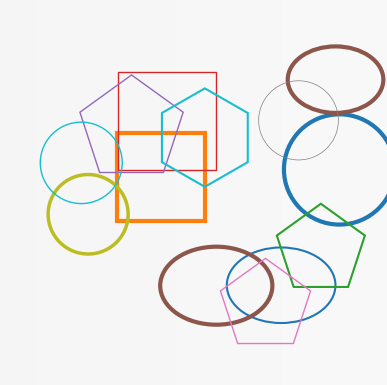[{"shape": "oval", "thickness": 1.5, "radius": 0.7, "center": [0.725, 0.259]}, {"shape": "circle", "thickness": 3, "radius": 0.72, "center": [0.876, 0.56]}, {"shape": "square", "thickness": 3, "radius": 0.57, "center": [0.416, 0.541]}, {"shape": "pentagon", "thickness": 1.5, "radius": 0.6, "center": [0.828, 0.351]}, {"shape": "square", "thickness": 1, "radius": 0.63, "center": [0.431, 0.686]}, {"shape": "pentagon", "thickness": 1, "radius": 0.7, "center": [0.339, 0.665]}, {"shape": "oval", "thickness": 3, "radius": 0.62, "center": [0.866, 0.793]}, {"shape": "oval", "thickness": 3, "radius": 0.72, "center": [0.558, 0.258]}, {"shape": "pentagon", "thickness": 1, "radius": 0.61, "center": [0.685, 0.207]}, {"shape": "circle", "thickness": 0.5, "radius": 0.51, "center": [0.77, 0.687]}, {"shape": "circle", "thickness": 2.5, "radius": 0.52, "center": [0.227, 0.443]}, {"shape": "hexagon", "thickness": 1.5, "radius": 0.64, "center": [0.529, 0.643]}, {"shape": "circle", "thickness": 1, "radius": 0.53, "center": [0.21, 0.577]}]